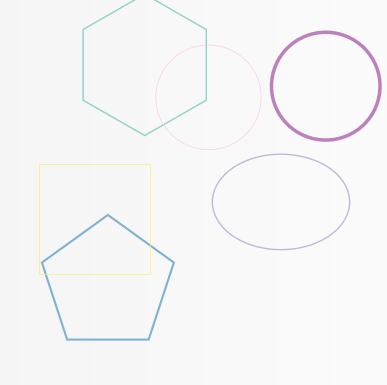[{"shape": "hexagon", "thickness": 1, "radius": 0.92, "center": [0.373, 0.832]}, {"shape": "oval", "thickness": 1, "radius": 0.89, "center": [0.725, 0.476]}, {"shape": "pentagon", "thickness": 1.5, "radius": 0.89, "center": [0.278, 0.263]}, {"shape": "circle", "thickness": 0.5, "radius": 0.68, "center": [0.538, 0.747]}, {"shape": "circle", "thickness": 2.5, "radius": 0.7, "center": [0.841, 0.776]}, {"shape": "square", "thickness": 0.5, "radius": 0.71, "center": [0.244, 0.432]}]